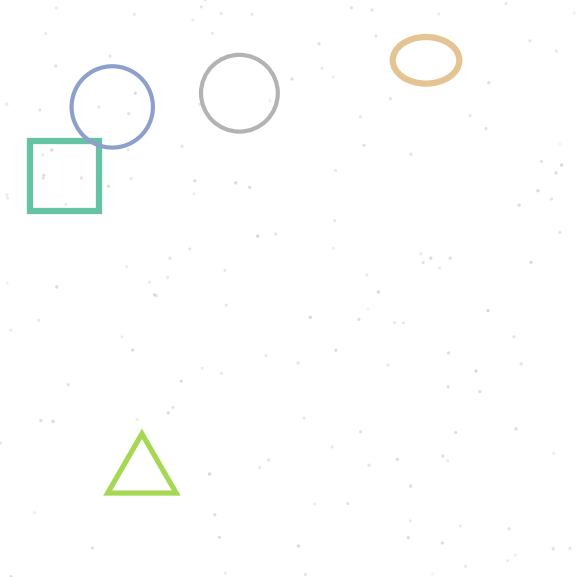[{"shape": "square", "thickness": 3, "radius": 0.3, "center": [0.112, 0.694]}, {"shape": "circle", "thickness": 2, "radius": 0.35, "center": [0.194, 0.814]}, {"shape": "triangle", "thickness": 2.5, "radius": 0.34, "center": [0.246, 0.18]}, {"shape": "oval", "thickness": 3, "radius": 0.29, "center": [0.738, 0.895]}, {"shape": "circle", "thickness": 2, "radius": 0.33, "center": [0.415, 0.838]}]